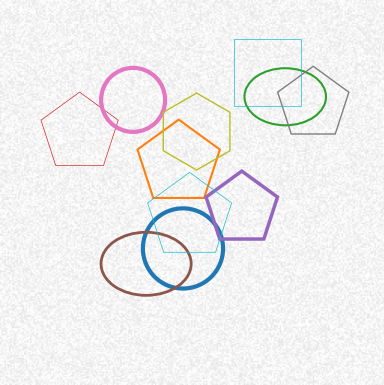[{"shape": "circle", "thickness": 3, "radius": 0.52, "center": [0.475, 0.355]}, {"shape": "pentagon", "thickness": 1.5, "radius": 0.56, "center": [0.464, 0.577]}, {"shape": "oval", "thickness": 1.5, "radius": 0.53, "center": [0.741, 0.749]}, {"shape": "pentagon", "thickness": 0.5, "radius": 0.53, "center": [0.207, 0.655]}, {"shape": "pentagon", "thickness": 2.5, "radius": 0.49, "center": [0.628, 0.458]}, {"shape": "oval", "thickness": 2, "radius": 0.59, "center": [0.38, 0.315]}, {"shape": "circle", "thickness": 3, "radius": 0.42, "center": [0.346, 0.741]}, {"shape": "pentagon", "thickness": 1, "radius": 0.49, "center": [0.814, 0.731]}, {"shape": "hexagon", "thickness": 1, "radius": 0.5, "center": [0.511, 0.658]}, {"shape": "pentagon", "thickness": 0.5, "radius": 0.57, "center": [0.493, 0.438]}, {"shape": "square", "thickness": 0.5, "radius": 0.44, "center": [0.694, 0.811]}]